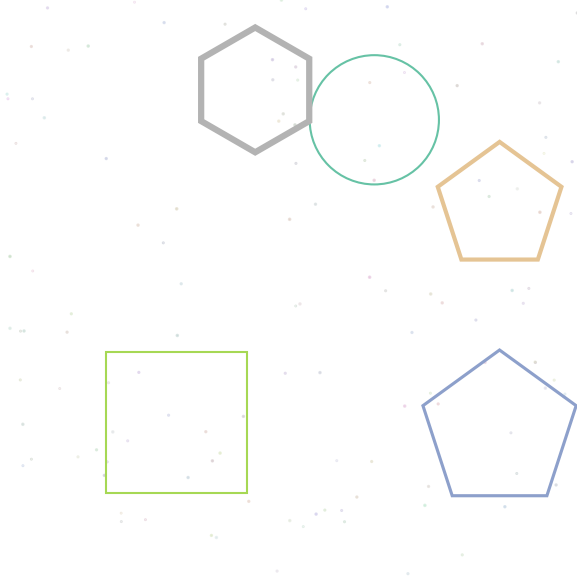[{"shape": "circle", "thickness": 1, "radius": 0.56, "center": [0.648, 0.792]}, {"shape": "pentagon", "thickness": 1.5, "radius": 0.7, "center": [0.865, 0.254]}, {"shape": "square", "thickness": 1, "radius": 0.61, "center": [0.306, 0.268]}, {"shape": "pentagon", "thickness": 2, "radius": 0.56, "center": [0.865, 0.641]}, {"shape": "hexagon", "thickness": 3, "radius": 0.54, "center": [0.442, 0.843]}]